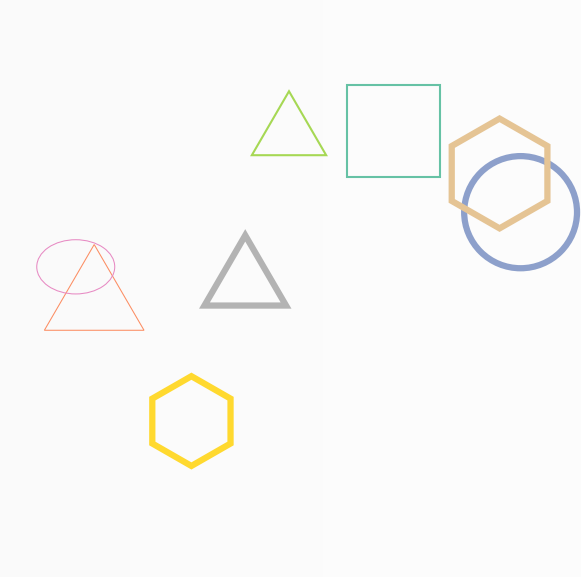[{"shape": "square", "thickness": 1, "radius": 0.4, "center": [0.677, 0.772]}, {"shape": "triangle", "thickness": 0.5, "radius": 0.49, "center": [0.162, 0.477]}, {"shape": "circle", "thickness": 3, "radius": 0.49, "center": [0.896, 0.632]}, {"shape": "oval", "thickness": 0.5, "radius": 0.34, "center": [0.13, 0.537]}, {"shape": "triangle", "thickness": 1, "radius": 0.37, "center": [0.497, 0.767]}, {"shape": "hexagon", "thickness": 3, "radius": 0.39, "center": [0.329, 0.27]}, {"shape": "hexagon", "thickness": 3, "radius": 0.48, "center": [0.859, 0.699]}, {"shape": "triangle", "thickness": 3, "radius": 0.41, "center": [0.422, 0.511]}]